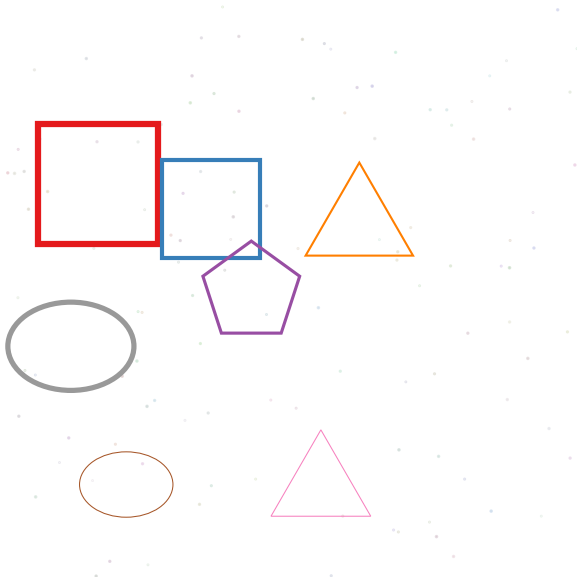[{"shape": "square", "thickness": 3, "radius": 0.52, "center": [0.169, 0.68]}, {"shape": "square", "thickness": 2, "radius": 0.42, "center": [0.366, 0.637]}, {"shape": "pentagon", "thickness": 1.5, "radius": 0.44, "center": [0.435, 0.494]}, {"shape": "triangle", "thickness": 1, "radius": 0.54, "center": [0.622, 0.61]}, {"shape": "oval", "thickness": 0.5, "radius": 0.4, "center": [0.219, 0.16]}, {"shape": "triangle", "thickness": 0.5, "radius": 0.5, "center": [0.556, 0.155]}, {"shape": "oval", "thickness": 2.5, "radius": 0.55, "center": [0.123, 0.4]}]